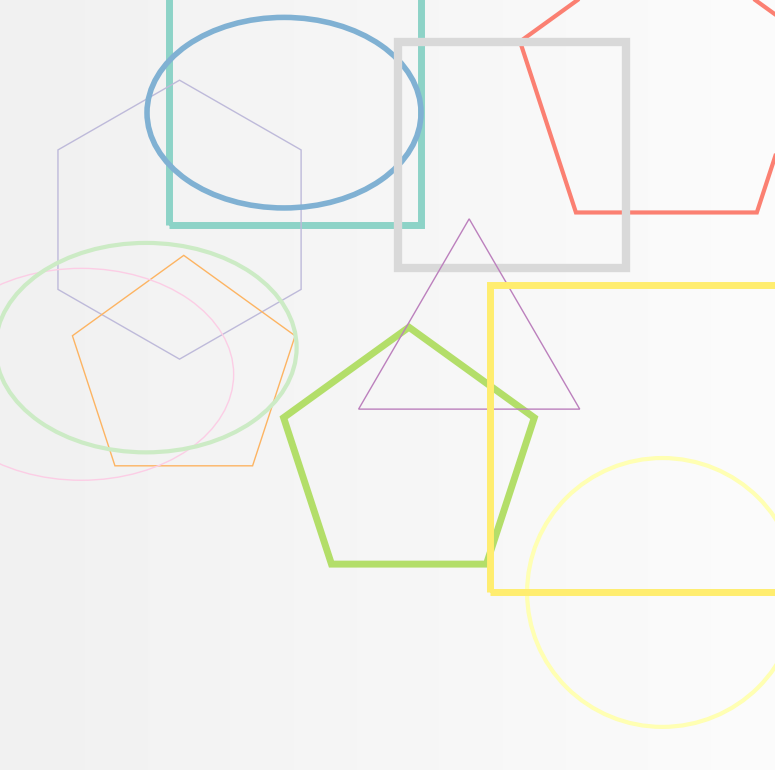[{"shape": "square", "thickness": 2.5, "radius": 0.81, "center": [0.38, 0.87]}, {"shape": "circle", "thickness": 1.5, "radius": 0.87, "center": [0.855, 0.231]}, {"shape": "hexagon", "thickness": 0.5, "radius": 0.91, "center": [0.232, 0.715]}, {"shape": "pentagon", "thickness": 1.5, "radius": 0.99, "center": [0.86, 0.885]}, {"shape": "oval", "thickness": 2, "radius": 0.88, "center": [0.366, 0.854]}, {"shape": "pentagon", "thickness": 0.5, "radius": 0.76, "center": [0.237, 0.517]}, {"shape": "pentagon", "thickness": 2.5, "radius": 0.85, "center": [0.528, 0.405]}, {"shape": "oval", "thickness": 0.5, "radius": 0.98, "center": [0.105, 0.514]}, {"shape": "square", "thickness": 3, "radius": 0.73, "center": [0.661, 0.799]}, {"shape": "triangle", "thickness": 0.5, "radius": 0.82, "center": [0.605, 0.551]}, {"shape": "oval", "thickness": 1.5, "radius": 0.97, "center": [0.188, 0.549]}, {"shape": "square", "thickness": 2.5, "radius": 1.0, "center": [0.831, 0.43]}]